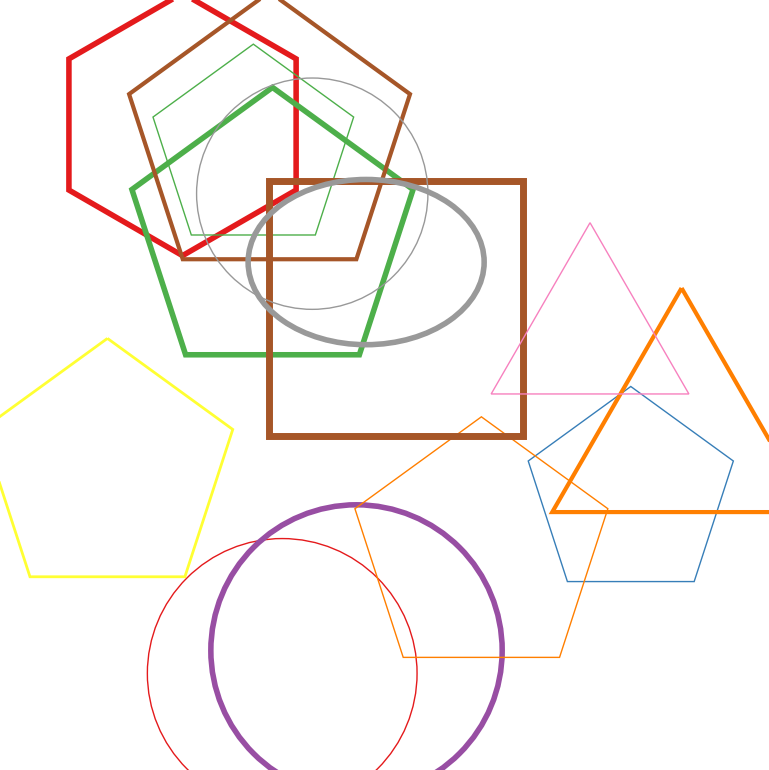[{"shape": "hexagon", "thickness": 2, "radius": 0.85, "center": [0.237, 0.838]}, {"shape": "circle", "thickness": 0.5, "radius": 0.88, "center": [0.367, 0.125]}, {"shape": "pentagon", "thickness": 0.5, "radius": 0.7, "center": [0.819, 0.358]}, {"shape": "pentagon", "thickness": 0.5, "radius": 0.68, "center": [0.329, 0.806]}, {"shape": "pentagon", "thickness": 2, "radius": 0.96, "center": [0.354, 0.695]}, {"shape": "circle", "thickness": 2, "radius": 0.95, "center": [0.463, 0.155]}, {"shape": "triangle", "thickness": 1.5, "radius": 0.97, "center": [0.885, 0.432]}, {"shape": "pentagon", "thickness": 0.5, "radius": 0.86, "center": [0.625, 0.286]}, {"shape": "pentagon", "thickness": 1, "radius": 0.86, "center": [0.14, 0.389]}, {"shape": "pentagon", "thickness": 1.5, "radius": 0.96, "center": [0.35, 0.818]}, {"shape": "square", "thickness": 2.5, "radius": 0.83, "center": [0.515, 0.599]}, {"shape": "triangle", "thickness": 0.5, "radius": 0.74, "center": [0.766, 0.562]}, {"shape": "circle", "thickness": 0.5, "radius": 0.75, "center": [0.406, 0.748]}, {"shape": "oval", "thickness": 2, "radius": 0.77, "center": [0.475, 0.66]}]